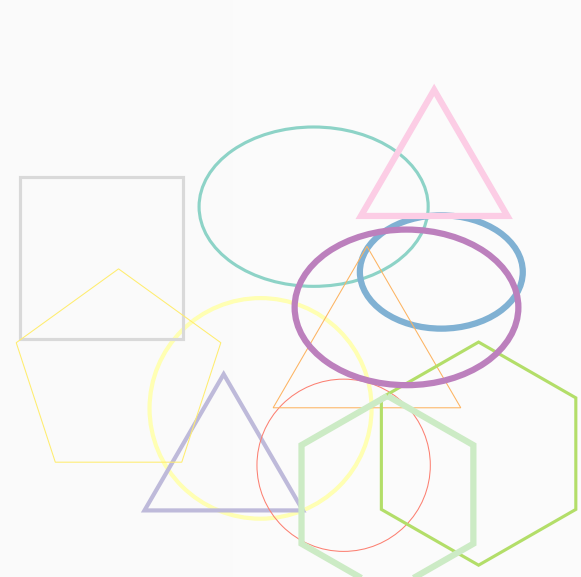[{"shape": "oval", "thickness": 1.5, "radius": 0.99, "center": [0.54, 0.641]}, {"shape": "circle", "thickness": 2, "radius": 0.96, "center": [0.448, 0.292]}, {"shape": "triangle", "thickness": 2, "radius": 0.79, "center": [0.385, 0.194]}, {"shape": "circle", "thickness": 0.5, "radius": 0.75, "center": [0.591, 0.193]}, {"shape": "oval", "thickness": 3, "radius": 0.7, "center": [0.759, 0.528]}, {"shape": "triangle", "thickness": 0.5, "radius": 0.93, "center": [0.631, 0.386]}, {"shape": "hexagon", "thickness": 1.5, "radius": 0.97, "center": [0.823, 0.214]}, {"shape": "triangle", "thickness": 3, "radius": 0.73, "center": [0.747, 0.698]}, {"shape": "square", "thickness": 1.5, "radius": 0.7, "center": [0.175, 0.552]}, {"shape": "oval", "thickness": 3, "radius": 0.96, "center": [0.699, 0.467]}, {"shape": "hexagon", "thickness": 3, "radius": 0.85, "center": [0.667, 0.143]}, {"shape": "pentagon", "thickness": 0.5, "radius": 0.93, "center": [0.204, 0.349]}]